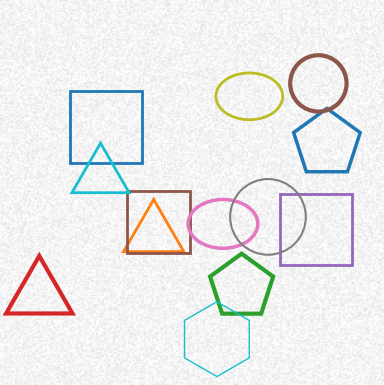[{"shape": "square", "thickness": 2, "radius": 0.47, "center": [0.275, 0.67]}, {"shape": "pentagon", "thickness": 2.5, "radius": 0.45, "center": [0.849, 0.627]}, {"shape": "triangle", "thickness": 2, "radius": 0.45, "center": [0.399, 0.392]}, {"shape": "pentagon", "thickness": 3, "radius": 0.43, "center": [0.628, 0.255]}, {"shape": "triangle", "thickness": 3, "radius": 0.5, "center": [0.102, 0.236]}, {"shape": "square", "thickness": 2, "radius": 0.46, "center": [0.821, 0.404]}, {"shape": "circle", "thickness": 3, "radius": 0.37, "center": [0.827, 0.783]}, {"shape": "square", "thickness": 2, "radius": 0.4, "center": [0.412, 0.424]}, {"shape": "oval", "thickness": 2.5, "radius": 0.45, "center": [0.579, 0.418]}, {"shape": "circle", "thickness": 1.5, "radius": 0.49, "center": [0.696, 0.437]}, {"shape": "oval", "thickness": 2, "radius": 0.43, "center": [0.648, 0.75]}, {"shape": "triangle", "thickness": 2, "radius": 0.43, "center": [0.261, 0.542]}, {"shape": "hexagon", "thickness": 1, "radius": 0.49, "center": [0.563, 0.119]}]